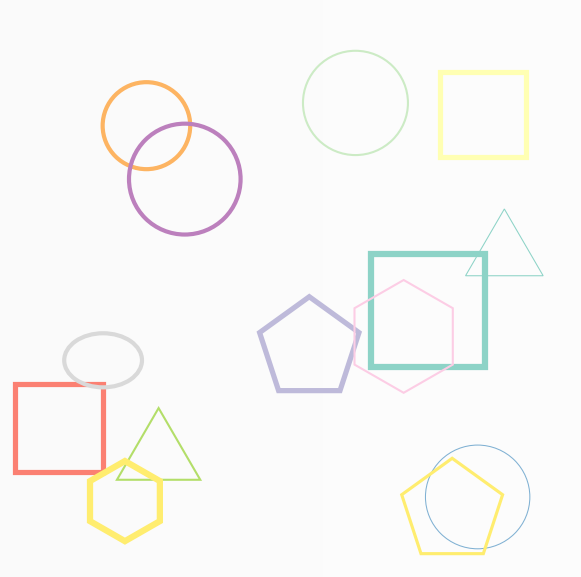[{"shape": "square", "thickness": 3, "radius": 0.49, "center": [0.736, 0.461]}, {"shape": "triangle", "thickness": 0.5, "radius": 0.39, "center": [0.868, 0.56]}, {"shape": "square", "thickness": 2.5, "radius": 0.37, "center": [0.831, 0.801]}, {"shape": "pentagon", "thickness": 2.5, "radius": 0.45, "center": [0.532, 0.395]}, {"shape": "square", "thickness": 2.5, "radius": 0.38, "center": [0.102, 0.258]}, {"shape": "circle", "thickness": 0.5, "radius": 0.45, "center": [0.822, 0.139]}, {"shape": "circle", "thickness": 2, "radius": 0.38, "center": [0.252, 0.782]}, {"shape": "triangle", "thickness": 1, "radius": 0.41, "center": [0.273, 0.21]}, {"shape": "hexagon", "thickness": 1, "radius": 0.49, "center": [0.694, 0.417]}, {"shape": "oval", "thickness": 2, "radius": 0.33, "center": [0.177, 0.375]}, {"shape": "circle", "thickness": 2, "radius": 0.48, "center": [0.318, 0.689]}, {"shape": "circle", "thickness": 1, "radius": 0.45, "center": [0.612, 0.821]}, {"shape": "hexagon", "thickness": 3, "radius": 0.35, "center": [0.215, 0.131]}, {"shape": "pentagon", "thickness": 1.5, "radius": 0.46, "center": [0.778, 0.114]}]